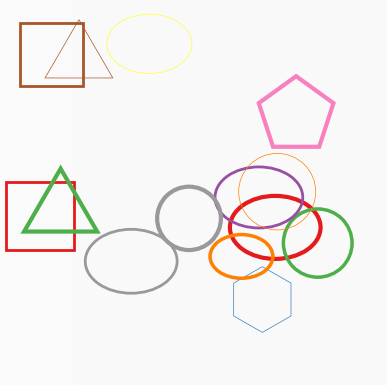[{"shape": "oval", "thickness": 3, "radius": 0.58, "center": [0.71, 0.409]}, {"shape": "square", "thickness": 2, "radius": 0.44, "center": [0.103, 0.44]}, {"shape": "hexagon", "thickness": 0.5, "radius": 0.43, "center": [0.677, 0.222]}, {"shape": "triangle", "thickness": 3, "radius": 0.54, "center": [0.156, 0.453]}, {"shape": "circle", "thickness": 2.5, "radius": 0.44, "center": [0.82, 0.369]}, {"shape": "oval", "thickness": 2, "radius": 0.57, "center": [0.668, 0.487]}, {"shape": "oval", "thickness": 2.5, "radius": 0.4, "center": [0.623, 0.334]}, {"shape": "circle", "thickness": 0.5, "radius": 0.5, "center": [0.715, 0.502]}, {"shape": "oval", "thickness": 0.5, "radius": 0.55, "center": [0.385, 0.886]}, {"shape": "square", "thickness": 2, "radius": 0.41, "center": [0.133, 0.858]}, {"shape": "triangle", "thickness": 0.5, "radius": 0.51, "center": [0.204, 0.848]}, {"shape": "pentagon", "thickness": 3, "radius": 0.51, "center": [0.764, 0.701]}, {"shape": "circle", "thickness": 3, "radius": 0.41, "center": [0.488, 0.433]}, {"shape": "oval", "thickness": 2, "radius": 0.59, "center": [0.339, 0.321]}]